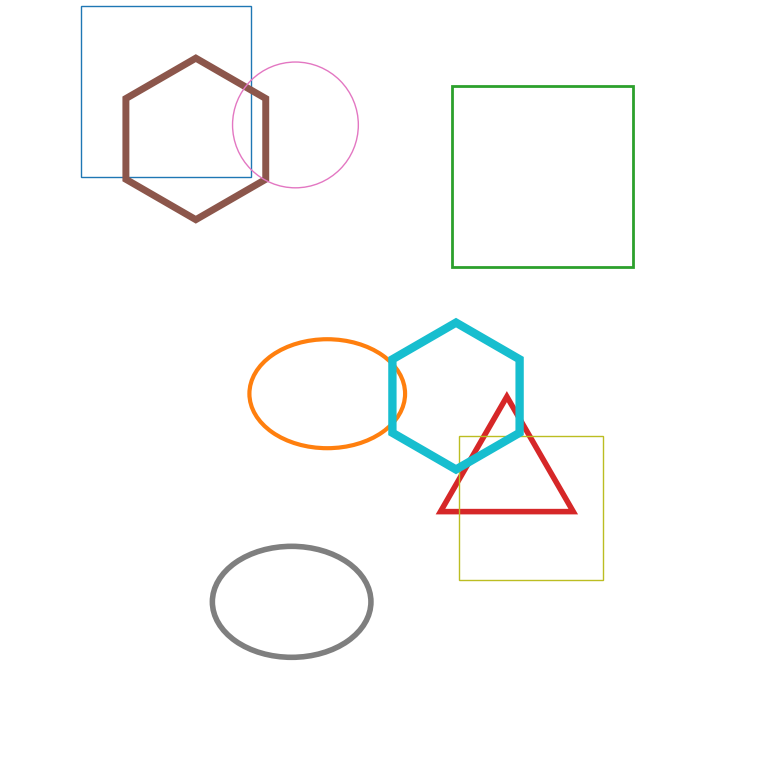[{"shape": "square", "thickness": 0.5, "radius": 0.55, "center": [0.216, 0.882]}, {"shape": "oval", "thickness": 1.5, "radius": 0.51, "center": [0.425, 0.489]}, {"shape": "square", "thickness": 1, "radius": 0.59, "center": [0.705, 0.771]}, {"shape": "triangle", "thickness": 2, "radius": 0.5, "center": [0.658, 0.385]}, {"shape": "hexagon", "thickness": 2.5, "radius": 0.52, "center": [0.254, 0.82]}, {"shape": "circle", "thickness": 0.5, "radius": 0.41, "center": [0.384, 0.838]}, {"shape": "oval", "thickness": 2, "radius": 0.51, "center": [0.379, 0.218]}, {"shape": "square", "thickness": 0.5, "radius": 0.47, "center": [0.69, 0.34]}, {"shape": "hexagon", "thickness": 3, "radius": 0.48, "center": [0.592, 0.486]}]